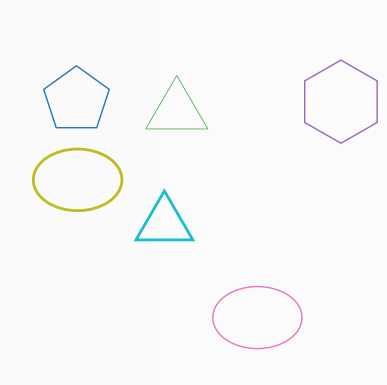[{"shape": "pentagon", "thickness": 1, "radius": 0.44, "center": [0.197, 0.74]}, {"shape": "triangle", "thickness": 0.5, "radius": 0.46, "center": [0.456, 0.711]}, {"shape": "hexagon", "thickness": 1, "radius": 0.54, "center": [0.88, 0.736]}, {"shape": "oval", "thickness": 1, "radius": 0.58, "center": [0.664, 0.175]}, {"shape": "oval", "thickness": 2, "radius": 0.57, "center": [0.2, 0.533]}, {"shape": "triangle", "thickness": 2, "radius": 0.42, "center": [0.424, 0.419]}]